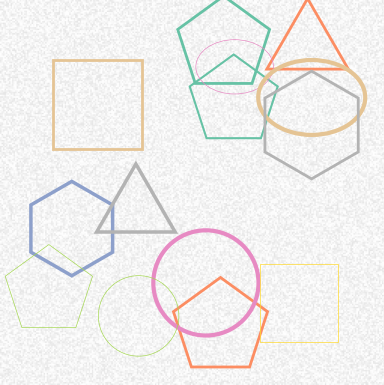[{"shape": "pentagon", "thickness": 1.5, "radius": 0.6, "center": [0.607, 0.738]}, {"shape": "pentagon", "thickness": 2, "radius": 0.63, "center": [0.581, 0.885]}, {"shape": "triangle", "thickness": 2, "radius": 0.61, "center": [0.799, 0.882]}, {"shape": "pentagon", "thickness": 2, "radius": 0.64, "center": [0.573, 0.151]}, {"shape": "hexagon", "thickness": 2.5, "radius": 0.61, "center": [0.186, 0.406]}, {"shape": "oval", "thickness": 0.5, "radius": 0.5, "center": [0.609, 0.826]}, {"shape": "circle", "thickness": 3, "radius": 0.68, "center": [0.535, 0.265]}, {"shape": "circle", "thickness": 0.5, "radius": 0.52, "center": [0.36, 0.179]}, {"shape": "pentagon", "thickness": 0.5, "radius": 0.6, "center": [0.127, 0.246]}, {"shape": "square", "thickness": 0.5, "radius": 0.51, "center": [0.776, 0.212]}, {"shape": "square", "thickness": 2, "radius": 0.58, "center": [0.253, 0.729]}, {"shape": "oval", "thickness": 3, "radius": 0.69, "center": [0.81, 0.747]}, {"shape": "hexagon", "thickness": 2, "radius": 0.7, "center": [0.809, 0.675]}, {"shape": "triangle", "thickness": 2.5, "radius": 0.59, "center": [0.353, 0.456]}]